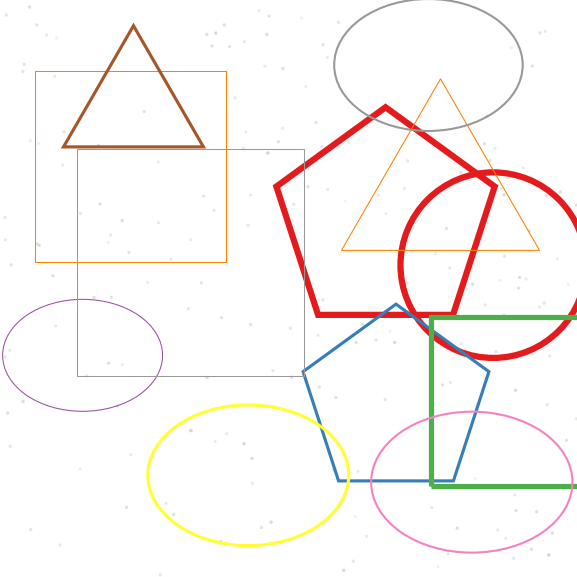[{"shape": "pentagon", "thickness": 3, "radius": 0.99, "center": [0.668, 0.615]}, {"shape": "circle", "thickness": 3, "radius": 0.8, "center": [0.854, 0.54]}, {"shape": "pentagon", "thickness": 1.5, "radius": 0.85, "center": [0.686, 0.303]}, {"shape": "square", "thickness": 2.5, "radius": 0.73, "center": [0.893, 0.304]}, {"shape": "oval", "thickness": 0.5, "radius": 0.69, "center": [0.143, 0.384]}, {"shape": "square", "thickness": 0.5, "radius": 0.83, "center": [0.227, 0.712]}, {"shape": "triangle", "thickness": 0.5, "radius": 0.99, "center": [0.763, 0.665]}, {"shape": "oval", "thickness": 1.5, "radius": 0.87, "center": [0.43, 0.176]}, {"shape": "triangle", "thickness": 1.5, "radius": 0.7, "center": [0.231, 0.815]}, {"shape": "oval", "thickness": 1, "radius": 0.87, "center": [0.817, 0.164]}, {"shape": "square", "thickness": 0.5, "radius": 0.98, "center": [0.33, 0.544]}, {"shape": "oval", "thickness": 1, "radius": 0.82, "center": [0.742, 0.887]}]